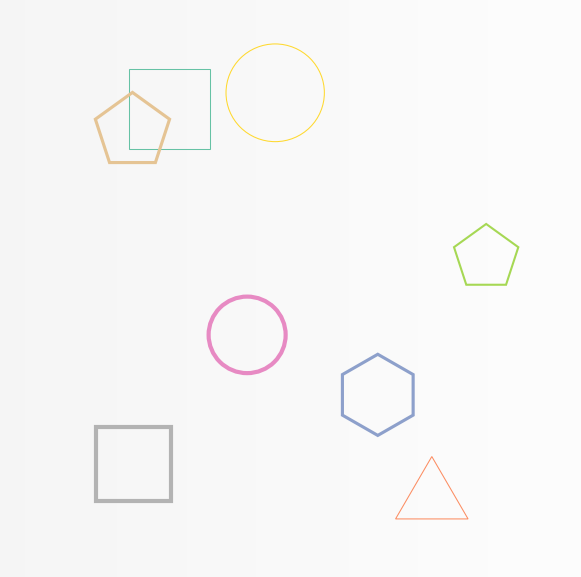[{"shape": "square", "thickness": 0.5, "radius": 0.35, "center": [0.292, 0.81]}, {"shape": "triangle", "thickness": 0.5, "radius": 0.36, "center": [0.743, 0.137]}, {"shape": "hexagon", "thickness": 1.5, "radius": 0.35, "center": [0.65, 0.315]}, {"shape": "circle", "thickness": 2, "radius": 0.33, "center": [0.425, 0.419]}, {"shape": "pentagon", "thickness": 1, "radius": 0.29, "center": [0.836, 0.553]}, {"shape": "circle", "thickness": 0.5, "radius": 0.42, "center": [0.473, 0.838]}, {"shape": "pentagon", "thickness": 1.5, "radius": 0.34, "center": [0.228, 0.772]}, {"shape": "square", "thickness": 2, "radius": 0.32, "center": [0.23, 0.196]}]